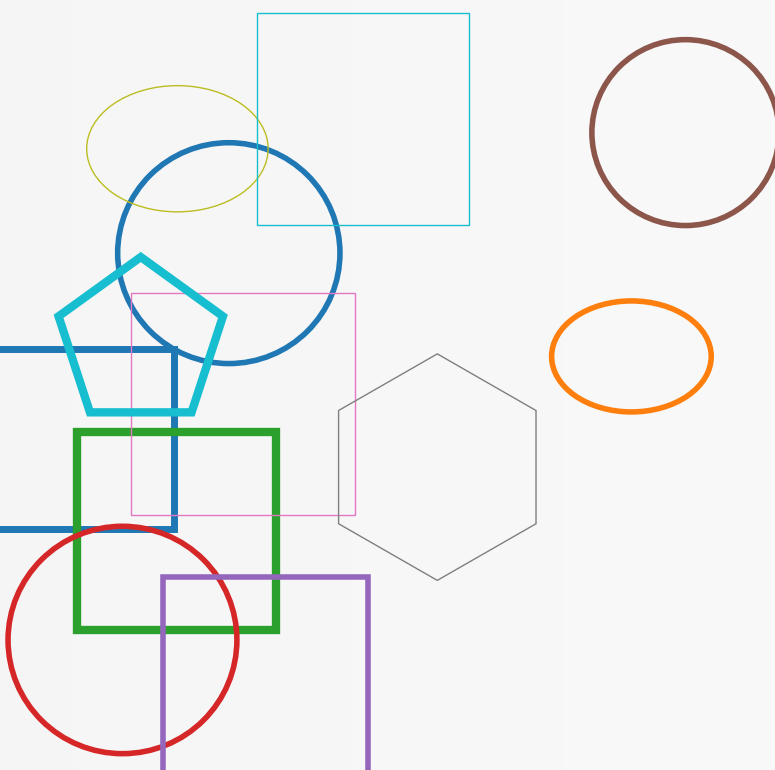[{"shape": "square", "thickness": 2.5, "radius": 0.58, "center": [0.108, 0.43]}, {"shape": "circle", "thickness": 2, "radius": 0.72, "center": [0.295, 0.671]}, {"shape": "oval", "thickness": 2, "radius": 0.51, "center": [0.815, 0.537]}, {"shape": "square", "thickness": 3, "radius": 0.64, "center": [0.228, 0.311]}, {"shape": "circle", "thickness": 2, "radius": 0.74, "center": [0.158, 0.169]}, {"shape": "square", "thickness": 2, "radius": 0.66, "center": [0.343, 0.118]}, {"shape": "circle", "thickness": 2, "radius": 0.6, "center": [0.884, 0.828]}, {"shape": "square", "thickness": 0.5, "radius": 0.72, "center": [0.313, 0.476]}, {"shape": "hexagon", "thickness": 0.5, "radius": 0.74, "center": [0.564, 0.393]}, {"shape": "oval", "thickness": 0.5, "radius": 0.59, "center": [0.229, 0.807]}, {"shape": "square", "thickness": 0.5, "radius": 0.69, "center": [0.468, 0.845]}, {"shape": "pentagon", "thickness": 3, "radius": 0.56, "center": [0.182, 0.555]}]